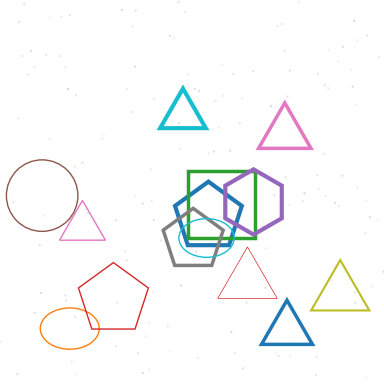[{"shape": "triangle", "thickness": 2.5, "radius": 0.38, "center": [0.745, 0.144]}, {"shape": "pentagon", "thickness": 3, "radius": 0.46, "center": [0.541, 0.437]}, {"shape": "oval", "thickness": 1, "radius": 0.38, "center": [0.181, 0.147]}, {"shape": "square", "thickness": 2.5, "radius": 0.44, "center": [0.576, 0.468]}, {"shape": "triangle", "thickness": 0.5, "radius": 0.45, "center": [0.643, 0.269]}, {"shape": "pentagon", "thickness": 1, "radius": 0.48, "center": [0.295, 0.223]}, {"shape": "hexagon", "thickness": 3, "radius": 0.42, "center": [0.659, 0.475]}, {"shape": "circle", "thickness": 1, "radius": 0.46, "center": [0.109, 0.492]}, {"shape": "triangle", "thickness": 1, "radius": 0.34, "center": [0.214, 0.411]}, {"shape": "triangle", "thickness": 2.5, "radius": 0.39, "center": [0.74, 0.654]}, {"shape": "pentagon", "thickness": 2.5, "radius": 0.41, "center": [0.502, 0.377]}, {"shape": "triangle", "thickness": 1.5, "radius": 0.44, "center": [0.884, 0.237]}, {"shape": "oval", "thickness": 1, "radius": 0.36, "center": [0.537, 0.382]}, {"shape": "triangle", "thickness": 3, "radius": 0.34, "center": [0.475, 0.701]}]